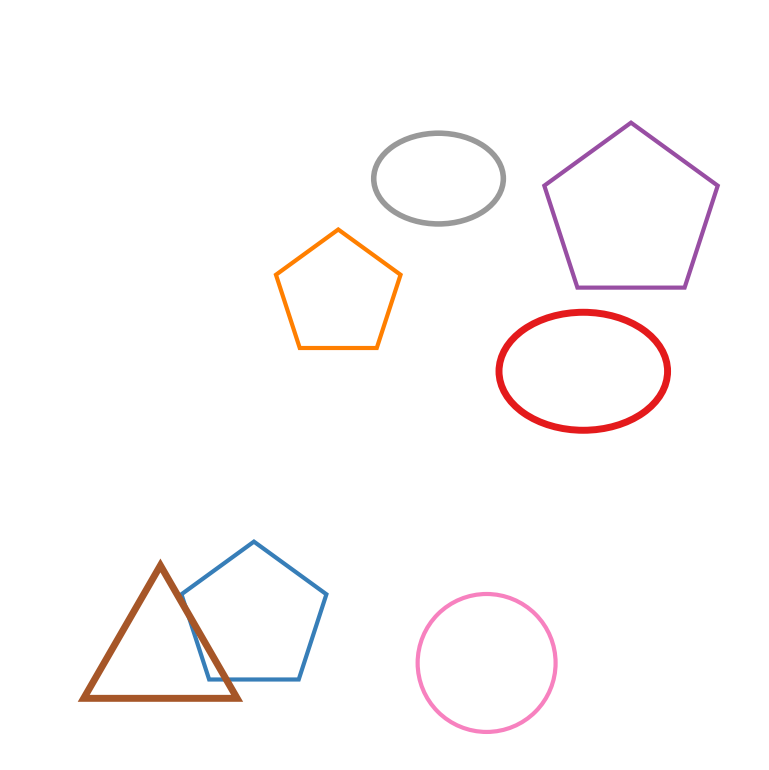[{"shape": "oval", "thickness": 2.5, "radius": 0.55, "center": [0.758, 0.518]}, {"shape": "pentagon", "thickness": 1.5, "radius": 0.49, "center": [0.33, 0.198]}, {"shape": "pentagon", "thickness": 1.5, "radius": 0.59, "center": [0.82, 0.722]}, {"shape": "pentagon", "thickness": 1.5, "radius": 0.43, "center": [0.439, 0.617]}, {"shape": "triangle", "thickness": 2.5, "radius": 0.58, "center": [0.208, 0.151]}, {"shape": "circle", "thickness": 1.5, "radius": 0.45, "center": [0.632, 0.139]}, {"shape": "oval", "thickness": 2, "radius": 0.42, "center": [0.57, 0.768]}]